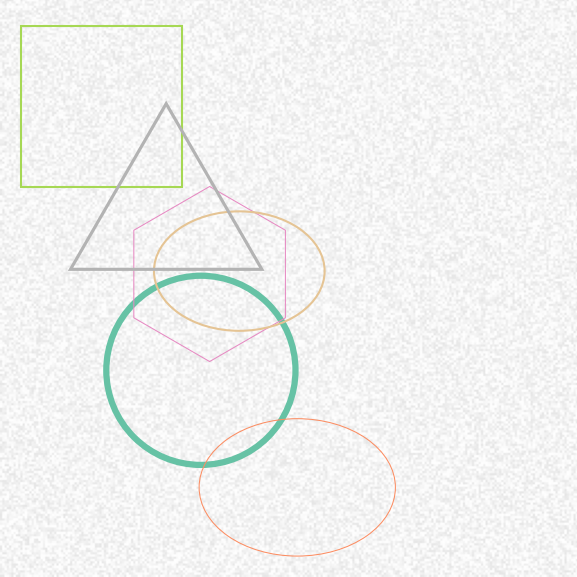[{"shape": "circle", "thickness": 3, "radius": 0.82, "center": [0.348, 0.358]}, {"shape": "oval", "thickness": 0.5, "radius": 0.85, "center": [0.515, 0.155]}, {"shape": "hexagon", "thickness": 0.5, "radius": 0.76, "center": [0.363, 0.525]}, {"shape": "square", "thickness": 1, "radius": 0.7, "center": [0.175, 0.814]}, {"shape": "oval", "thickness": 1, "radius": 0.74, "center": [0.414, 0.53]}, {"shape": "triangle", "thickness": 1.5, "radius": 0.96, "center": [0.288, 0.628]}]